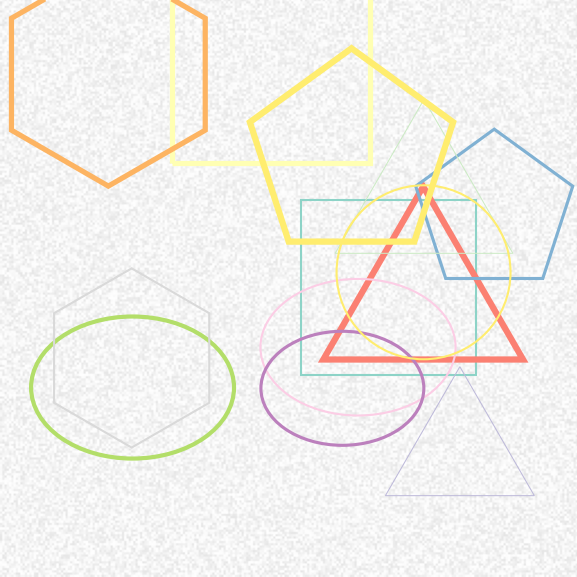[{"shape": "square", "thickness": 1, "radius": 0.76, "center": [0.673, 0.502]}, {"shape": "square", "thickness": 2.5, "radius": 0.86, "center": [0.469, 0.888]}, {"shape": "triangle", "thickness": 0.5, "radius": 0.74, "center": [0.796, 0.215]}, {"shape": "triangle", "thickness": 3, "radius": 1.0, "center": [0.733, 0.476]}, {"shape": "pentagon", "thickness": 1.5, "radius": 0.71, "center": [0.856, 0.633]}, {"shape": "hexagon", "thickness": 2.5, "radius": 0.97, "center": [0.188, 0.871]}, {"shape": "oval", "thickness": 2, "radius": 0.88, "center": [0.23, 0.328]}, {"shape": "oval", "thickness": 1, "radius": 0.84, "center": [0.62, 0.398]}, {"shape": "hexagon", "thickness": 1, "radius": 0.78, "center": [0.228, 0.379]}, {"shape": "oval", "thickness": 1.5, "radius": 0.71, "center": [0.593, 0.327]}, {"shape": "triangle", "thickness": 0.5, "radius": 0.89, "center": [0.734, 0.649]}, {"shape": "circle", "thickness": 1, "radius": 0.75, "center": [0.733, 0.528]}, {"shape": "pentagon", "thickness": 3, "radius": 0.93, "center": [0.609, 0.73]}]